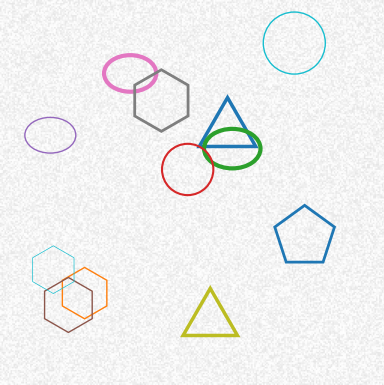[{"shape": "triangle", "thickness": 2.5, "radius": 0.42, "center": [0.591, 0.662]}, {"shape": "pentagon", "thickness": 2, "radius": 0.41, "center": [0.791, 0.385]}, {"shape": "hexagon", "thickness": 1, "radius": 0.33, "center": [0.22, 0.239]}, {"shape": "oval", "thickness": 3, "radius": 0.37, "center": [0.603, 0.614]}, {"shape": "circle", "thickness": 1.5, "radius": 0.33, "center": [0.487, 0.56]}, {"shape": "oval", "thickness": 1, "radius": 0.33, "center": [0.131, 0.649]}, {"shape": "hexagon", "thickness": 1, "radius": 0.36, "center": [0.178, 0.208]}, {"shape": "oval", "thickness": 3, "radius": 0.34, "center": [0.338, 0.809]}, {"shape": "hexagon", "thickness": 2, "radius": 0.4, "center": [0.419, 0.739]}, {"shape": "triangle", "thickness": 2.5, "radius": 0.41, "center": [0.546, 0.169]}, {"shape": "hexagon", "thickness": 0.5, "radius": 0.31, "center": [0.139, 0.3]}, {"shape": "circle", "thickness": 1, "radius": 0.4, "center": [0.764, 0.888]}]